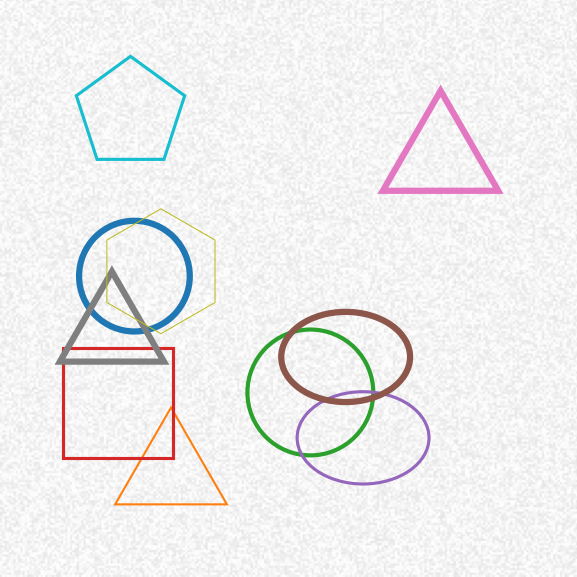[{"shape": "circle", "thickness": 3, "radius": 0.48, "center": [0.233, 0.521]}, {"shape": "triangle", "thickness": 1, "radius": 0.56, "center": [0.296, 0.182]}, {"shape": "circle", "thickness": 2, "radius": 0.54, "center": [0.537, 0.32]}, {"shape": "square", "thickness": 1.5, "radius": 0.48, "center": [0.205, 0.301]}, {"shape": "oval", "thickness": 1.5, "radius": 0.57, "center": [0.629, 0.241]}, {"shape": "oval", "thickness": 3, "radius": 0.56, "center": [0.599, 0.381]}, {"shape": "triangle", "thickness": 3, "radius": 0.58, "center": [0.763, 0.726]}, {"shape": "triangle", "thickness": 3, "radius": 0.52, "center": [0.194, 0.425]}, {"shape": "hexagon", "thickness": 0.5, "radius": 0.54, "center": [0.279, 0.529]}, {"shape": "pentagon", "thickness": 1.5, "radius": 0.49, "center": [0.226, 0.803]}]